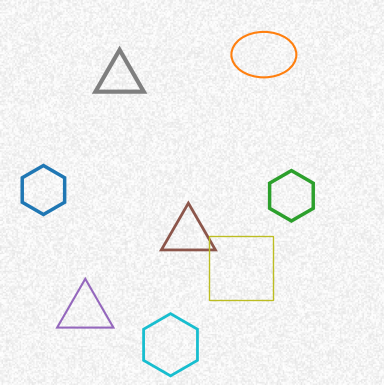[{"shape": "hexagon", "thickness": 2.5, "radius": 0.32, "center": [0.113, 0.506]}, {"shape": "oval", "thickness": 1.5, "radius": 0.42, "center": [0.685, 0.858]}, {"shape": "hexagon", "thickness": 2.5, "radius": 0.33, "center": [0.757, 0.492]}, {"shape": "triangle", "thickness": 1.5, "radius": 0.42, "center": [0.222, 0.191]}, {"shape": "triangle", "thickness": 2, "radius": 0.41, "center": [0.489, 0.391]}, {"shape": "triangle", "thickness": 3, "radius": 0.36, "center": [0.311, 0.798]}, {"shape": "square", "thickness": 1, "radius": 0.41, "center": [0.625, 0.304]}, {"shape": "hexagon", "thickness": 2, "radius": 0.4, "center": [0.443, 0.104]}]